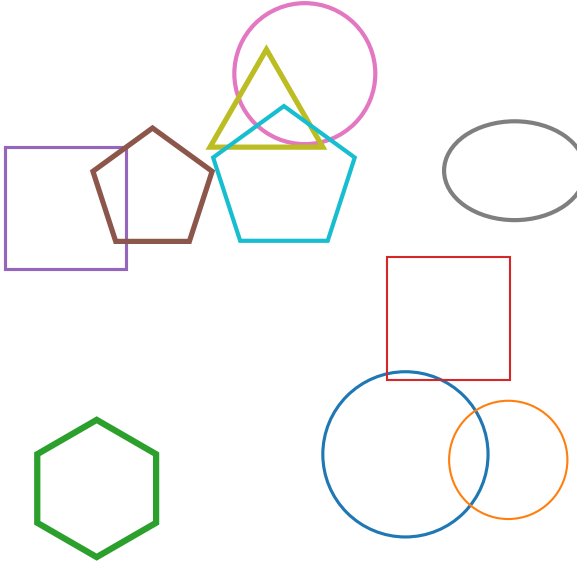[{"shape": "circle", "thickness": 1.5, "radius": 0.72, "center": [0.702, 0.212]}, {"shape": "circle", "thickness": 1, "radius": 0.51, "center": [0.88, 0.203]}, {"shape": "hexagon", "thickness": 3, "radius": 0.59, "center": [0.167, 0.153]}, {"shape": "square", "thickness": 1, "radius": 0.53, "center": [0.776, 0.448]}, {"shape": "square", "thickness": 1.5, "radius": 0.52, "center": [0.113, 0.639]}, {"shape": "pentagon", "thickness": 2.5, "radius": 0.54, "center": [0.264, 0.669]}, {"shape": "circle", "thickness": 2, "radius": 0.61, "center": [0.528, 0.872]}, {"shape": "oval", "thickness": 2, "radius": 0.61, "center": [0.891, 0.704]}, {"shape": "triangle", "thickness": 2.5, "radius": 0.56, "center": [0.461, 0.801]}, {"shape": "pentagon", "thickness": 2, "radius": 0.64, "center": [0.492, 0.687]}]